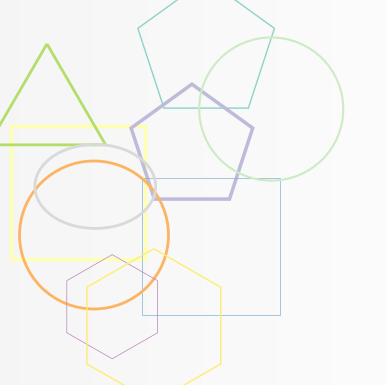[{"shape": "pentagon", "thickness": 1, "radius": 0.93, "center": [0.532, 0.869]}, {"shape": "square", "thickness": 2.5, "radius": 0.86, "center": [0.202, 0.5]}, {"shape": "pentagon", "thickness": 2.5, "radius": 0.82, "center": [0.495, 0.616]}, {"shape": "square", "thickness": 0.5, "radius": 0.89, "center": [0.545, 0.359]}, {"shape": "circle", "thickness": 2, "radius": 0.96, "center": [0.243, 0.39]}, {"shape": "triangle", "thickness": 2, "radius": 0.87, "center": [0.121, 0.711]}, {"shape": "oval", "thickness": 2, "radius": 0.78, "center": [0.246, 0.516]}, {"shape": "hexagon", "thickness": 0.5, "radius": 0.68, "center": [0.29, 0.203]}, {"shape": "circle", "thickness": 1.5, "radius": 0.93, "center": [0.7, 0.717]}, {"shape": "hexagon", "thickness": 1, "radius": 1.0, "center": [0.397, 0.154]}]